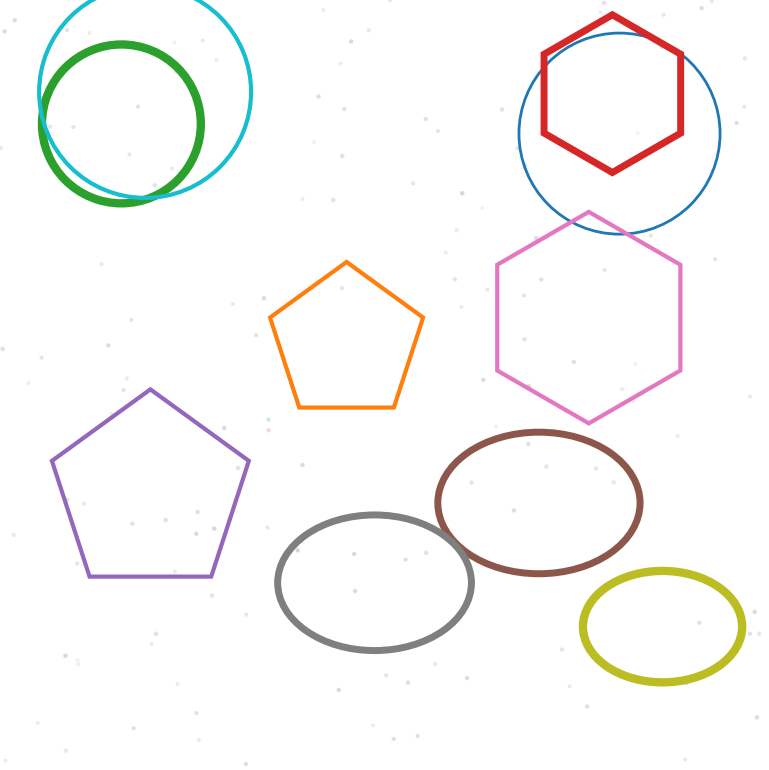[{"shape": "circle", "thickness": 1, "radius": 0.65, "center": [0.805, 0.826]}, {"shape": "pentagon", "thickness": 1.5, "radius": 0.52, "center": [0.45, 0.555]}, {"shape": "circle", "thickness": 3, "radius": 0.52, "center": [0.158, 0.839]}, {"shape": "hexagon", "thickness": 2.5, "radius": 0.51, "center": [0.795, 0.878]}, {"shape": "pentagon", "thickness": 1.5, "radius": 0.67, "center": [0.195, 0.36]}, {"shape": "oval", "thickness": 2.5, "radius": 0.66, "center": [0.7, 0.347]}, {"shape": "hexagon", "thickness": 1.5, "radius": 0.69, "center": [0.765, 0.588]}, {"shape": "oval", "thickness": 2.5, "radius": 0.63, "center": [0.486, 0.243]}, {"shape": "oval", "thickness": 3, "radius": 0.52, "center": [0.86, 0.186]}, {"shape": "circle", "thickness": 1.5, "radius": 0.69, "center": [0.188, 0.881]}]